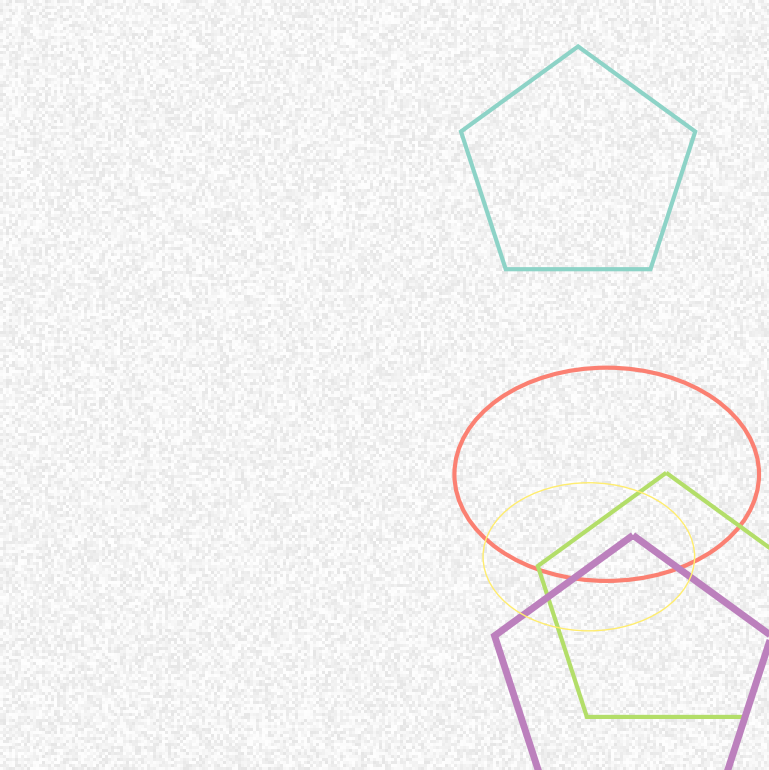[{"shape": "pentagon", "thickness": 1.5, "radius": 0.8, "center": [0.751, 0.78]}, {"shape": "oval", "thickness": 1.5, "radius": 0.99, "center": [0.788, 0.384]}, {"shape": "pentagon", "thickness": 1.5, "radius": 0.88, "center": [0.865, 0.211]}, {"shape": "pentagon", "thickness": 2.5, "radius": 0.95, "center": [0.822, 0.116]}, {"shape": "oval", "thickness": 0.5, "radius": 0.69, "center": [0.765, 0.277]}]